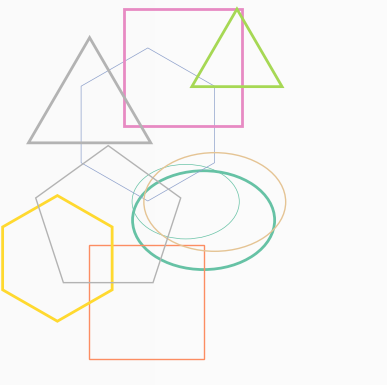[{"shape": "oval", "thickness": 0.5, "radius": 0.69, "center": [0.479, 0.476]}, {"shape": "oval", "thickness": 2, "radius": 0.92, "center": [0.525, 0.428]}, {"shape": "square", "thickness": 1, "radius": 0.74, "center": [0.379, 0.216]}, {"shape": "hexagon", "thickness": 0.5, "radius": 0.99, "center": [0.381, 0.677]}, {"shape": "square", "thickness": 2, "radius": 0.76, "center": [0.472, 0.825]}, {"shape": "triangle", "thickness": 2, "radius": 0.67, "center": [0.611, 0.842]}, {"shape": "hexagon", "thickness": 2, "radius": 0.82, "center": [0.148, 0.329]}, {"shape": "oval", "thickness": 1, "radius": 0.92, "center": [0.554, 0.475]}, {"shape": "pentagon", "thickness": 1, "radius": 0.98, "center": [0.279, 0.425]}, {"shape": "triangle", "thickness": 2, "radius": 0.91, "center": [0.231, 0.72]}]